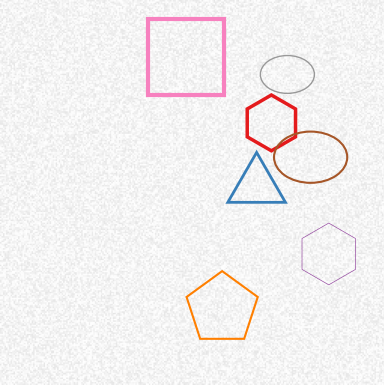[{"shape": "hexagon", "thickness": 2.5, "radius": 0.36, "center": [0.705, 0.681]}, {"shape": "triangle", "thickness": 2, "radius": 0.43, "center": [0.667, 0.518]}, {"shape": "hexagon", "thickness": 0.5, "radius": 0.4, "center": [0.854, 0.34]}, {"shape": "pentagon", "thickness": 1.5, "radius": 0.49, "center": [0.577, 0.199]}, {"shape": "oval", "thickness": 1.5, "radius": 0.48, "center": [0.807, 0.592]}, {"shape": "square", "thickness": 3, "radius": 0.49, "center": [0.482, 0.851]}, {"shape": "oval", "thickness": 1, "radius": 0.35, "center": [0.746, 0.807]}]